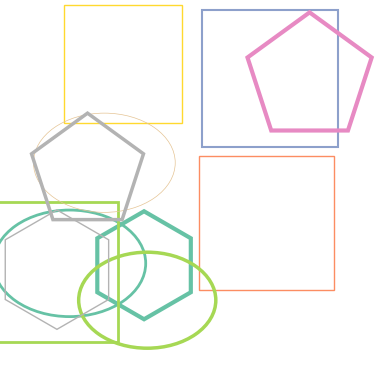[{"shape": "hexagon", "thickness": 3, "radius": 0.7, "center": [0.374, 0.311]}, {"shape": "oval", "thickness": 2, "radius": 0.99, "center": [0.181, 0.316]}, {"shape": "square", "thickness": 1, "radius": 0.87, "center": [0.692, 0.42]}, {"shape": "square", "thickness": 1.5, "radius": 0.88, "center": [0.701, 0.796]}, {"shape": "pentagon", "thickness": 3, "radius": 0.85, "center": [0.804, 0.798]}, {"shape": "oval", "thickness": 2.5, "radius": 0.89, "center": [0.382, 0.22]}, {"shape": "square", "thickness": 2, "radius": 0.91, "center": [0.124, 0.294]}, {"shape": "square", "thickness": 1, "radius": 0.76, "center": [0.319, 0.833]}, {"shape": "oval", "thickness": 0.5, "radius": 0.92, "center": [0.271, 0.577]}, {"shape": "pentagon", "thickness": 2.5, "radius": 0.76, "center": [0.227, 0.553]}, {"shape": "hexagon", "thickness": 1, "radius": 0.78, "center": [0.148, 0.3]}]